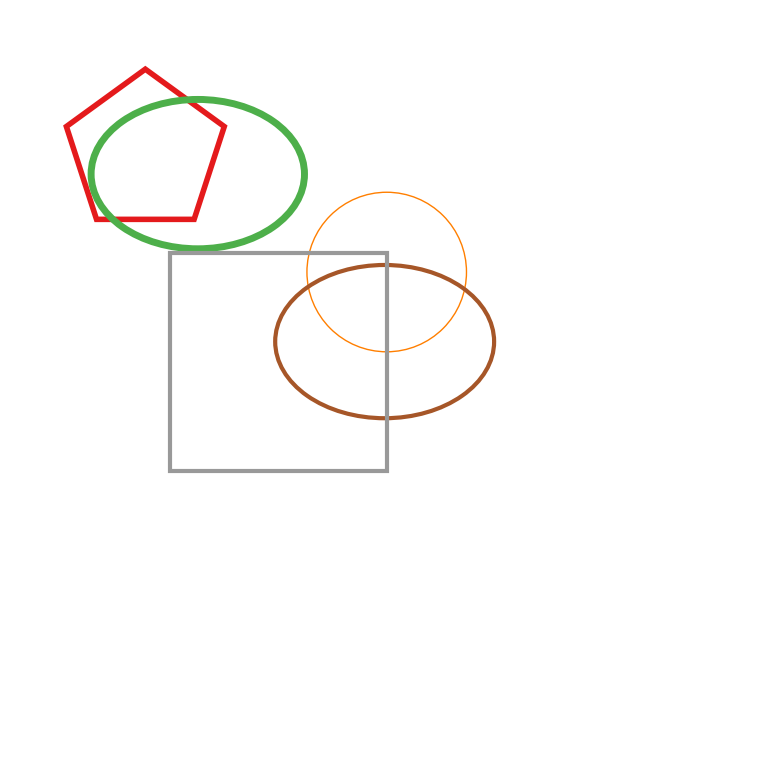[{"shape": "pentagon", "thickness": 2, "radius": 0.54, "center": [0.189, 0.802]}, {"shape": "oval", "thickness": 2.5, "radius": 0.69, "center": [0.257, 0.774]}, {"shape": "circle", "thickness": 0.5, "radius": 0.52, "center": [0.502, 0.647]}, {"shape": "oval", "thickness": 1.5, "radius": 0.71, "center": [0.5, 0.556]}, {"shape": "square", "thickness": 1.5, "radius": 0.71, "center": [0.362, 0.53]}]